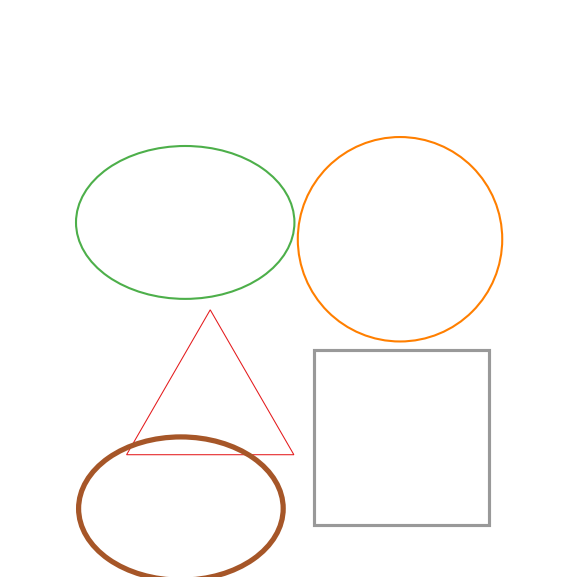[{"shape": "triangle", "thickness": 0.5, "radius": 0.84, "center": [0.364, 0.295]}, {"shape": "oval", "thickness": 1, "radius": 0.95, "center": [0.321, 0.614]}, {"shape": "circle", "thickness": 1, "radius": 0.89, "center": [0.693, 0.585]}, {"shape": "oval", "thickness": 2.5, "radius": 0.89, "center": [0.313, 0.119]}, {"shape": "square", "thickness": 1.5, "radius": 0.76, "center": [0.695, 0.241]}]